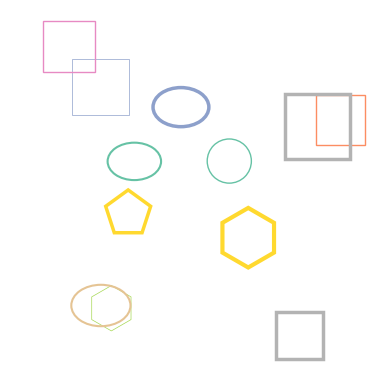[{"shape": "oval", "thickness": 1.5, "radius": 0.35, "center": [0.349, 0.581]}, {"shape": "circle", "thickness": 1, "radius": 0.29, "center": [0.596, 0.582]}, {"shape": "square", "thickness": 1, "radius": 0.32, "center": [0.884, 0.687]}, {"shape": "oval", "thickness": 2.5, "radius": 0.36, "center": [0.47, 0.722]}, {"shape": "square", "thickness": 0.5, "radius": 0.37, "center": [0.26, 0.774]}, {"shape": "square", "thickness": 1, "radius": 0.33, "center": [0.18, 0.879]}, {"shape": "hexagon", "thickness": 0.5, "radius": 0.29, "center": [0.289, 0.199]}, {"shape": "hexagon", "thickness": 3, "radius": 0.39, "center": [0.645, 0.383]}, {"shape": "pentagon", "thickness": 2.5, "radius": 0.31, "center": [0.333, 0.445]}, {"shape": "oval", "thickness": 1.5, "radius": 0.38, "center": [0.262, 0.206]}, {"shape": "square", "thickness": 2.5, "radius": 0.42, "center": [0.824, 0.671]}, {"shape": "square", "thickness": 2.5, "radius": 0.31, "center": [0.778, 0.128]}]